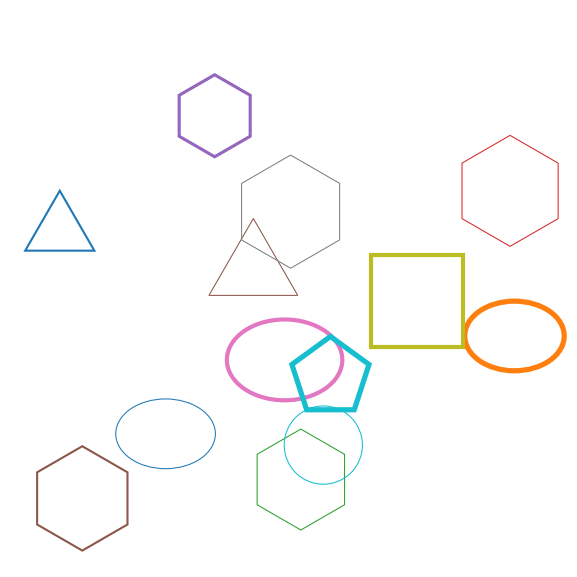[{"shape": "triangle", "thickness": 1, "radius": 0.35, "center": [0.104, 0.6]}, {"shape": "oval", "thickness": 0.5, "radius": 0.43, "center": [0.287, 0.248]}, {"shape": "oval", "thickness": 2.5, "radius": 0.43, "center": [0.891, 0.417]}, {"shape": "hexagon", "thickness": 0.5, "radius": 0.44, "center": [0.521, 0.169]}, {"shape": "hexagon", "thickness": 0.5, "radius": 0.48, "center": [0.883, 0.669]}, {"shape": "hexagon", "thickness": 1.5, "radius": 0.35, "center": [0.372, 0.799]}, {"shape": "hexagon", "thickness": 1, "radius": 0.45, "center": [0.143, 0.136]}, {"shape": "triangle", "thickness": 0.5, "radius": 0.44, "center": [0.439, 0.532]}, {"shape": "oval", "thickness": 2, "radius": 0.5, "center": [0.493, 0.376]}, {"shape": "hexagon", "thickness": 0.5, "radius": 0.49, "center": [0.503, 0.633]}, {"shape": "square", "thickness": 2, "radius": 0.4, "center": [0.722, 0.478]}, {"shape": "circle", "thickness": 0.5, "radius": 0.34, "center": [0.56, 0.228]}, {"shape": "pentagon", "thickness": 2.5, "radius": 0.35, "center": [0.572, 0.346]}]